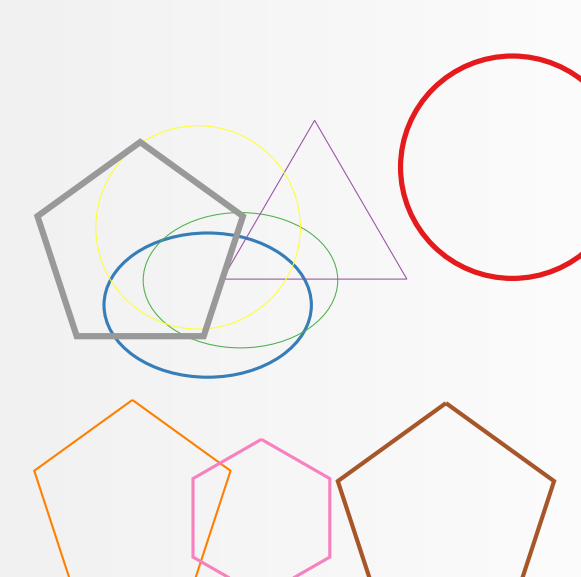[{"shape": "circle", "thickness": 2.5, "radius": 0.96, "center": [0.882, 0.71]}, {"shape": "oval", "thickness": 1.5, "radius": 0.89, "center": [0.357, 0.471]}, {"shape": "oval", "thickness": 0.5, "radius": 0.84, "center": [0.414, 0.514]}, {"shape": "triangle", "thickness": 0.5, "radius": 0.92, "center": [0.541, 0.607]}, {"shape": "pentagon", "thickness": 1, "radius": 0.89, "center": [0.228, 0.129]}, {"shape": "circle", "thickness": 0.5, "radius": 0.88, "center": [0.341, 0.605]}, {"shape": "pentagon", "thickness": 2, "radius": 0.98, "center": [0.767, 0.106]}, {"shape": "hexagon", "thickness": 1.5, "radius": 0.68, "center": [0.45, 0.102]}, {"shape": "pentagon", "thickness": 3, "radius": 0.93, "center": [0.241, 0.567]}]